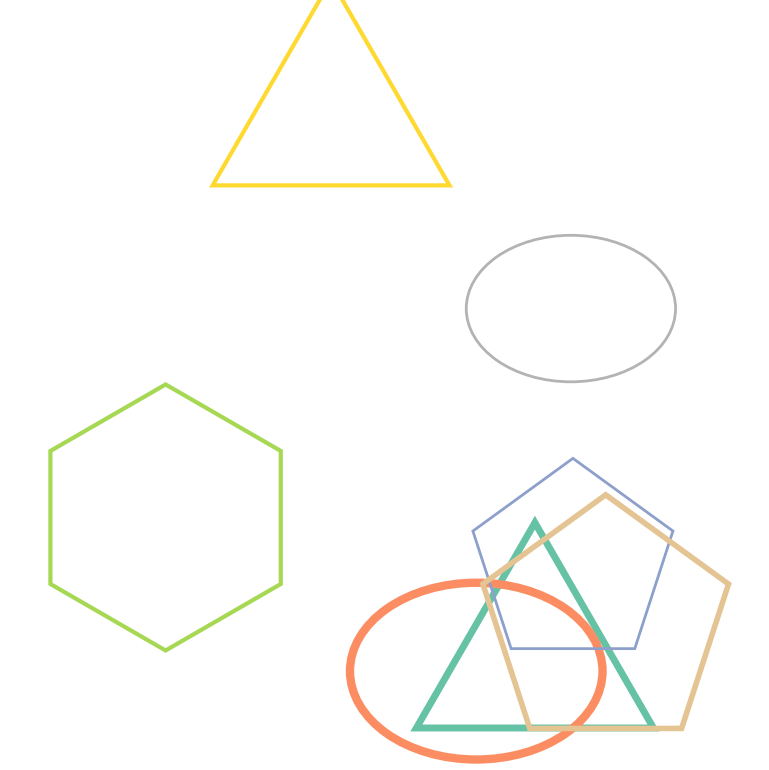[{"shape": "triangle", "thickness": 2.5, "radius": 0.89, "center": [0.695, 0.143]}, {"shape": "oval", "thickness": 3, "radius": 0.82, "center": [0.619, 0.128]}, {"shape": "pentagon", "thickness": 1, "radius": 0.68, "center": [0.744, 0.268]}, {"shape": "hexagon", "thickness": 1.5, "radius": 0.86, "center": [0.215, 0.328]}, {"shape": "triangle", "thickness": 1.5, "radius": 0.89, "center": [0.43, 0.848]}, {"shape": "pentagon", "thickness": 2, "radius": 0.84, "center": [0.787, 0.19]}, {"shape": "oval", "thickness": 1, "radius": 0.68, "center": [0.741, 0.599]}]